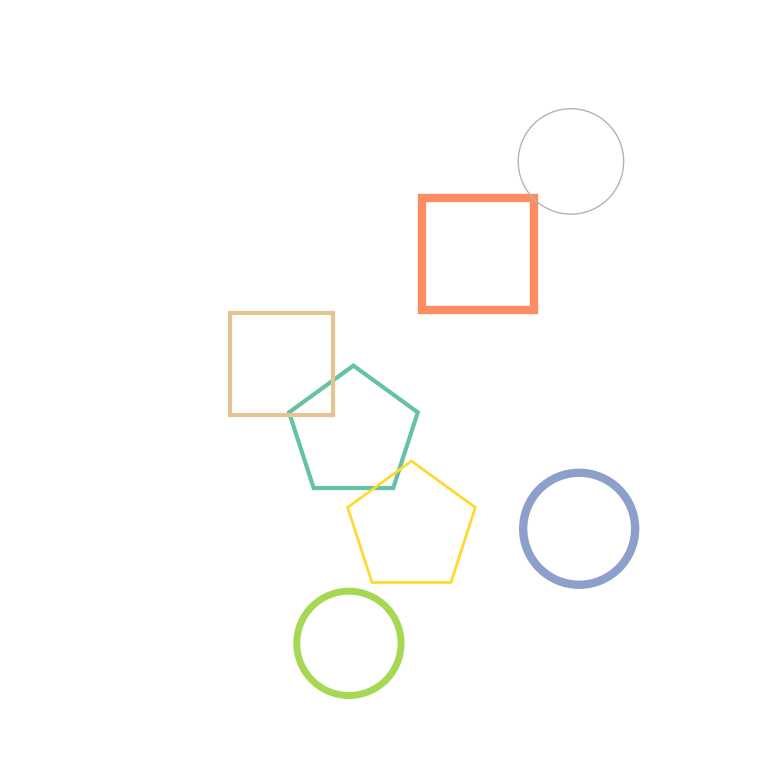[{"shape": "pentagon", "thickness": 1.5, "radius": 0.44, "center": [0.459, 0.437]}, {"shape": "square", "thickness": 3, "radius": 0.36, "center": [0.621, 0.67]}, {"shape": "circle", "thickness": 3, "radius": 0.36, "center": [0.752, 0.313]}, {"shape": "circle", "thickness": 2.5, "radius": 0.34, "center": [0.453, 0.164]}, {"shape": "pentagon", "thickness": 1, "radius": 0.44, "center": [0.534, 0.314]}, {"shape": "square", "thickness": 1.5, "radius": 0.33, "center": [0.366, 0.527]}, {"shape": "circle", "thickness": 0.5, "radius": 0.34, "center": [0.741, 0.79]}]